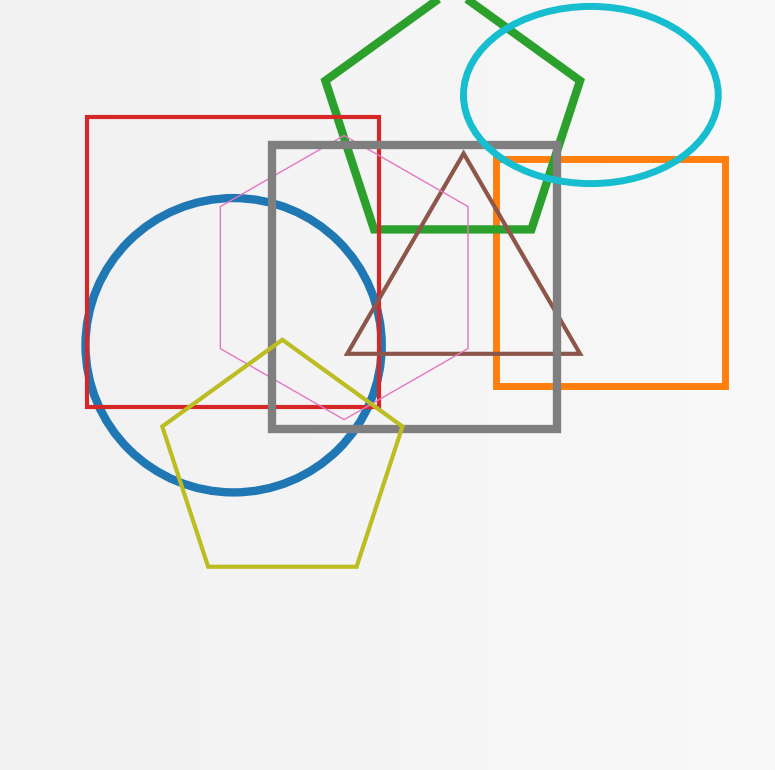[{"shape": "circle", "thickness": 3, "radius": 0.96, "center": [0.301, 0.552]}, {"shape": "square", "thickness": 2.5, "radius": 0.74, "center": [0.788, 0.646]}, {"shape": "pentagon", "thickness": 3, "radius": 0.86, "center": [0.584, 0.842]}, {"shape": "square", "thickness": 1.5, "radius": 0.94, "center": [0.301, 0.66]}, {"shape": "triangle", "thickness": 1.5, "radius": 0.87, "center": [0.598, 0.627]}, {"shape": "hexagon", "thickness": 0.5, "radius": 0.92, "center": [0.444, 0.64]}, {"shape": "square", "thickness": 3, "radius": 0.92, "center": [0.535, 0.627]}, {"shape": "pentagon", "thickness": 1.5, "radius": 0.81, "center": [0.364, 0.396]}, {"shape": "oval", "thickness": 2.5, "radius": 0.82, "center": [0.762, 0.877]}]